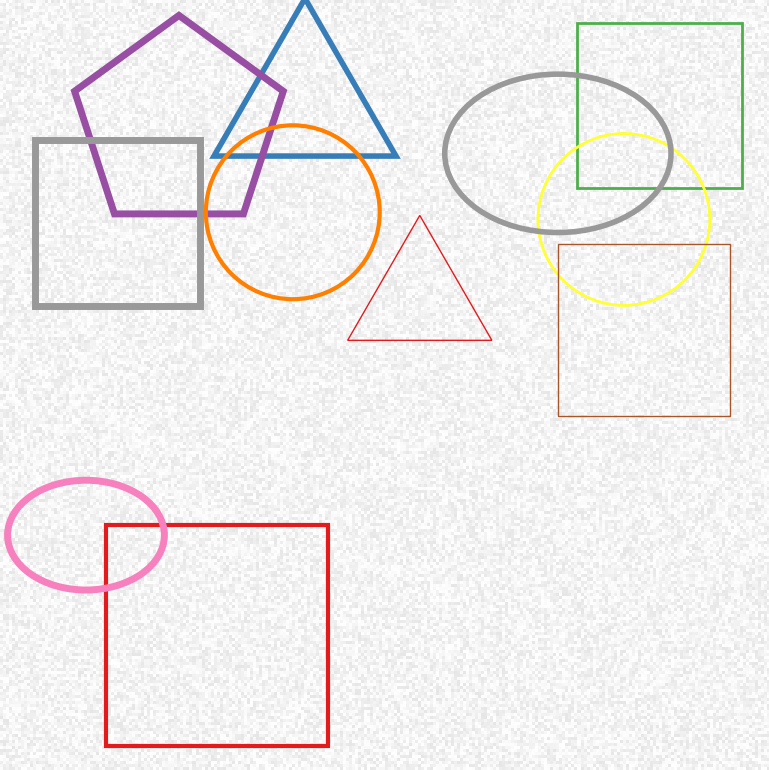[{"shape": "triangle", "thickness": 0.5, "radius": 0.54, "center": [0.545, 0.612]}, {"shape": "square", "thickness": 1.5, "radius": 0.72, "center": [0.282, 0.174]}, {"shape": "triangle", "thickness": 2, "radius": 0.68, "center": [0.396, 0.866]}, {"shape": "square", "thickness": 1, "radius": 0.53, "center": [0.856, 0.863]}, {"shape": "pentagon", "thickness": 2.5, "radius": 0.71, "center": [0.232, 0.837]}, {"shape": "circle", "thickness": 1.5, "radius": 0.56, "center": [0.38, 0.724]}, {"shape": "circle", "thickness": 1, "radius": 0.56, "center": [0.81, 0.715]}, {"shape": "square", "thickness": 0.5, "radius": 0.56, "center": [0.836, 0.571]}, {"shape": "oval", "thickness": 2.5, "radius": 0.51, "center": [0.112, 0.305]}, {"shape": "oval", "thickness": 2, "radius": 0.73, "center": [0.725, 0.801]}, {"shape": "square", "thickness": 2.5, "radius": 0.54, "center": [0.153, 0.71]}]